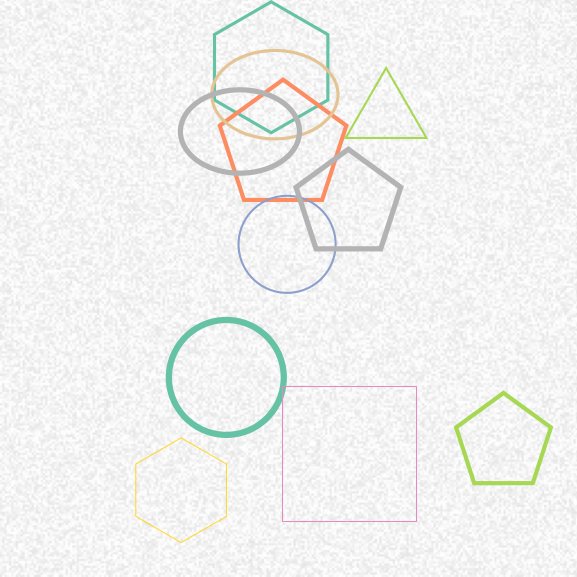[{"shape": "hexagon", "thickness": 1.5, "radius": 0.57, "center": [0.47, 0.883]}, {"shape": "circle", "thickness": 3, "radius": 0.5, "center": [0.392, 0.346]}, {"shape": "pentagon", "thickness": 2, "radius": 0.58, "center": [0.49, 0.746]}, {"shape": "circle", "thickness": 1, "radius": 0.42, "center": [0.497, 0.576]}, {"shape": "square", "thickness": 0.5, "radius": 0.58, "center": [0.604, 0.214]}, {"shape": "pentagon", "thickness": 2, "radius": 0.43, "center": [0.872, 0.232]}, {"shape": "triangle", "thickness": 1, "radius": 0.4, "center": [0.669, 0.801]}, {"shape": "hexagon", "thickness": 0.5, "radius": 0.45, "center": [0.314, 0.15]}, {"shape": "oval", "thickness": 1.5, "radius": 0.55, "center": [0.476, 0.835]}, {"shape": "pentagon", "thickness": 2.5, "radius": 0.48, "center": [0.603, 0.645]}, {"shape": "oval", "thickness": 2.5, "radius": 0.52, "center": [0.416, 0.771]}]